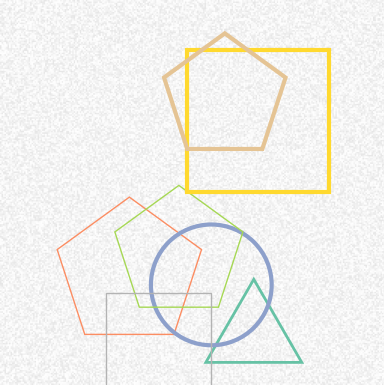[{"shape": "triangle", "thickness": 2, "radius": 0.72, "center": [0.659, 0.131]}, {"shape": "pentagon", "thickness": 1, "radius": 0.99, "center": [0.336, 0.291]}, {"shape": "circle", "thickness": 3, "radius": 0.78, "center": [0.549, 0.26]}, {"shape": "pentagon", "thickness": 1, "radius": 0.87, "center": [0.465, 0.344]}, {"shape": "square", "thickness": 3, "radius": 0.93, "center": [0.67, 0.686]}, {"shape": "pentagon", "thickness": 3, "radius": 0.83, "center": [0.584, 0.747]}, {"shape": "square", "thickness": 1, "radius": 0.68, "center": [0.412, 0.104]}]